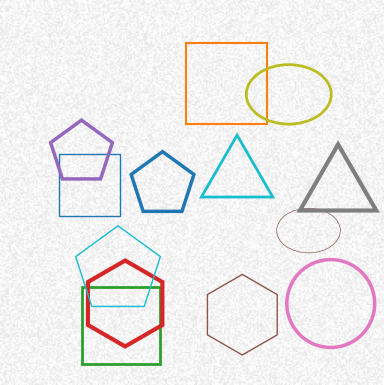[{"shape": "square", "thickness": 1, "radius": 0.4, "center": [0.232, 0.52]}, {"shape": "pentagon", "thickness": 2.5, "radius": 0.43, "center": [0.422, 0.52]}, {"shape": "square", "thickness": 1.5, "radius": 0.53, "center": [0.589, 0.783]}, {"shape": "square", "thickness": 2, "radius": 0.51, "center": [0.314, 0.154]}, {"shape": "hexagon", "thickness": 3, "radius": 0.56, "center": [0.325, 0.212]}, {"shape": "pentagon", "thickness": 2.5, "radius": 0.42, "center": [0.212, 0.603]}, {"shape": "oval", "thickness": 0.5, "radius": 0.41, "center": [0.801, 0.401]}, {"shape": "hexagon", "thickness": 1, "radius": 0.52, "center": [0.629, 0.183]}, {"shape": "circle", "thickness": 2.5, "radius": 0.57, "center": [0.859, 0.212]}, {"shape": "triangle", "thickness": 3, "radius": 0.57, "center": [0.878, 0.51]}, {"shape": "oval", "thickness": 2, "radius": 0.55, "center": [0.75, 0.755]}, {"shape": "pentagon", "thickness": 1, "radius": 0.58, "center": [0.307, 0.298]}, {"shape": "triangle", "thickness": 2, "radius": 0.54, "center": [0.616, 0.542]}]